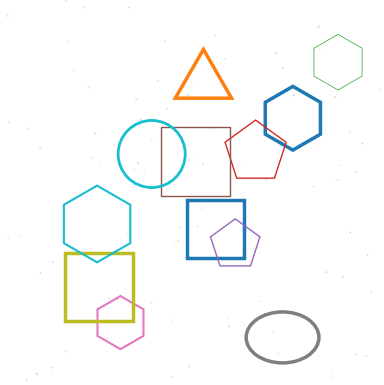[{"shape": "hexagon", "thickness": 2.5, "radius": 0.41, "center": [0.761, 0.693]}, {"shape": "square", "thickness": 2.5, "radius": 0.37, "center": [0.559, 0.405]}, {"shape": "triangle", "thickness": 2.5, "radius": 0.42, "center": [0.528, 0.787]}, {"shape": "hexagon", "thickness": 0.5, "radius": 0.36, "center": [0.878, 0.839]}, {"shape": "pentagon", "thickness": 1, "radius": 0.42, "center": [0.664, 0.605]}, {"shape": "pentagon", "thickness": 1, "radius": 0.34, "center": [0.611, 0.364]}, {"shape": "square", "thickness": 1, "radius": 0.45, "center": [0.507, 0.581]}, {"shape": "hexagon", "thickness": 1.5, "radius": 0.34, "center": [0.313, 0.162]}, {"shape": "oval", "thickness": 2.5, "radius": 0.47, "center": [0.734, 0.124]}, {"shape": "square", "thickness": 2.5, "radius": 0.44, "center": [0.256, 0.254]}, {"shape": "hexagon", "thickness": 1.5, "radius": 0.5, "center": [0.252, 0.418]}, {"shape": "circle", "thickness": 2, "radius": 0.44, "center": [0.394, 0.6]}]